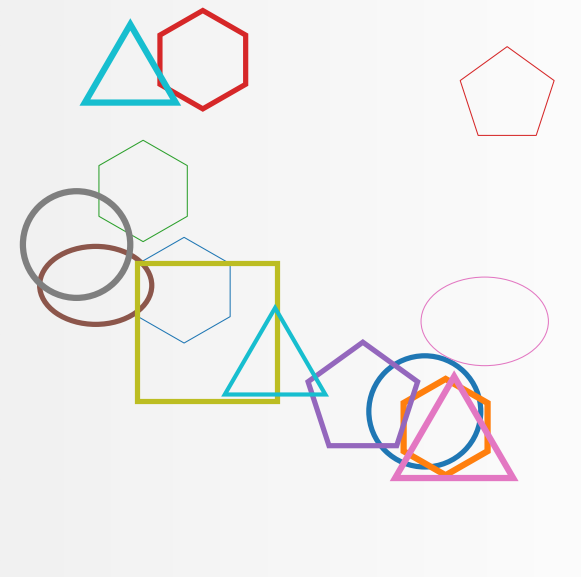[{"shape": "circle", "thickness": 2.5, "radius": 0.48, "center": [0.731, 0.287]}, {"shape": "hexagon", "thickness": 0.5, "radius": 0.46, "center": [0.317, 0.497]}, {"shape": "hexagon", "thickness": 3, "radius": 0.42, "center": [0.767, 0.26]}, {"shape": "hexagon", "thickness": 0.5, "radius": 0.44, "center": [0.246, 0.668]}, {"shape": "hexagon", "thickness": 2.5, "radius": 0.43, "center": [0.349, 0.896]}, {"shape": "pentagon", "thickness": 0.5, "radius": 0.42, "center": [0.873, 0.833]}, {"shape": "pentagon", "thickness": 2.5, "radius": 0.5, "center": [0.624, 0.308]}, {"shape": "oval", "thickness": 2.5, "radius": 0.48, "center": [0.165, 0.505]}, {"shape": "oval", "thickness": 0.5, "radius": 0.55, "center": [0.834, 0.443]}, {"shape": "triangle", "thickness": 3, "radius": 0.59, "center": [0.781, 0.23]}, {"shape": "circle", "thickness": 3, "radius": 0.46, "center": [0.132, 0.576]}, {"shape": "square", "thickness": 2.5, "radius": 0.6, "center": [0.356, 0.424]}, {"shape": "triangle", "thickness": 2, "radius": 0.5, "center": [0.473, 0.366]}, {"shape": "triangle", "thickness": 3, "radius": 0.45, "center": [0.224, 0.867]}]